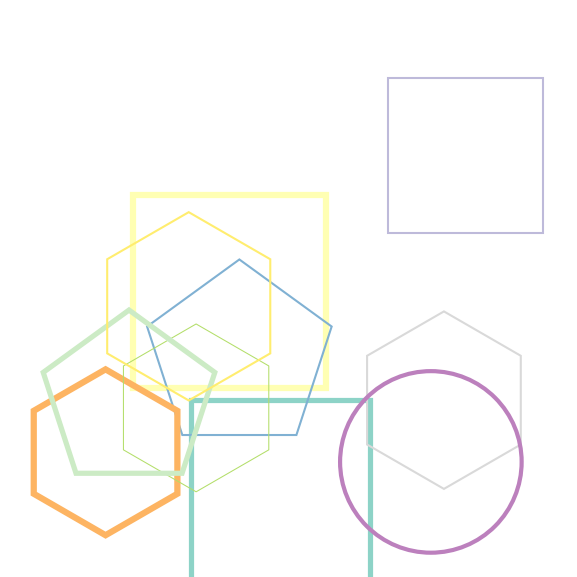[{"shape": "square", "thickness": 2.5, "radius": 0.77, "center": [0.486, 0.152]}, {"shape": "square", "thickness": 3, "radius": 0.84, "center": [0.397, 0.494]}, {"shape": "square", "thickness": 1, "radius": 0.67, "center": [0.807, 0.731]}, {"shape": "pentagon", "thickness": 1, "radius": 0.84, "center": [0.414, 0.382]}, {"shape": "hexagon", "thickness": 3, "radius": 0.72, "center": [0.183, 0.216]}, {"shape": "hexagon", "thickness": 0.5, "radius": 0.73, "center": [0.34, 0.293]}, {"shape": "hexagon", "thickness": 1, "radius": 0.77, "center": [0.769, 0.306]}, {"shape": "circle", "thickness": 2, "radius": 0.79, "center": [0.746, 0.199]}, {"shape": "pentagon", "thickness": 2.5, "radius": 0.78, "center": [0.223, 0.306]}, {"shape": "hexagon", "thickness": 1, "radius": 0.82, "center": [0.327, 0.469]}]